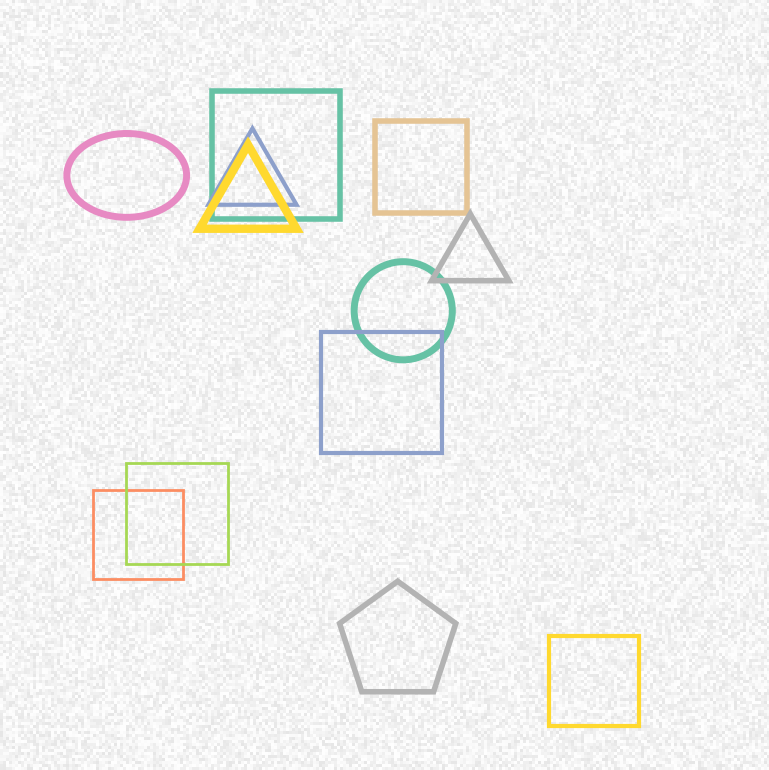[{"shape": "square", "thickness": 2, "radius": 0.42, "center": [0.359, 0.799]}, {"shape": "circle", "thickness": 2.5, "radius": 0.32, "center": [0.524, 0.596]}, {"shape": "square", "thickness": 1, "radius": 0.29, "center": [0.179, 0.306]}, {"shape": "triangle", "thickness": 1.5, "radius": 0.33, "center": [0.328, 0.767]}, {"shape": "square", "thickness": 1.5, "radius": 0.39, "center": [0.495, 0.49]}, {"shape": "oval", "thickness": 2.5, "radius": 0.39, "center": [0.165, 0.772]}, {"shape": "square", "thickness": 1, "radius": 0.33, "center": [0.23, 0.333]}, {"shape": "square", "thickness": 1.5, "radius": 0.29, "center": [0.771, 0.116]}, {"shape": "triangle", "thickness": 3, "radius": 0.36, "center": [0.322, 0.739]}, {"shape": "square", "thickness": 2, "radius": 0.3, "center": [0.547, 0.783]}, {"shape": "triangle", "thickness": 2, "radius": 0.29, "center": [0.611, 0.664]}, {"shape": "pentagon", "thickness": 2, "radius": 0.4, "center": [0.516, 0.166]}]